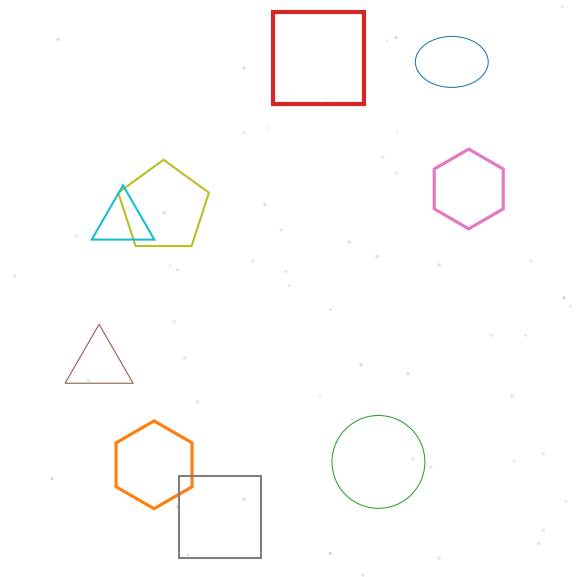[{"shape": "oval", "thickness": 0.5, "radius": 0.32, "center": [0.782, 0.892]}, {"shape": "hexagon", "thickness": 1.5, "radius": 0.38, "center": [0.267, 0.194]}, {"shape": "circle", "thickness": 0.5, "radius": 0.4, "center": [0.655, 0.199]}, {"shape": "square", "thickness": 2, "radius": 0.4, "center": [0.552, 0.898]}, {"shape": "triangle", "thickness": 0.5, "radius": 0.34, "center": [0.172, 0.37]}, {"shape": "hexagon", "thickness": 1.5, "radius": 0.35, "center": [0.812, 0.672]}, {"shape": "square", "thickness": 1, "radius": 0.36, "center": [0.382, 0.103]}, {"shape": "pentagon", "thickness": 1, "radius": 0.41, "center": [0.283, 0.64]}, {"shape": "triangle", "thickness": 1, "radius": 0.31, "center": [0.213, 0.616]}]